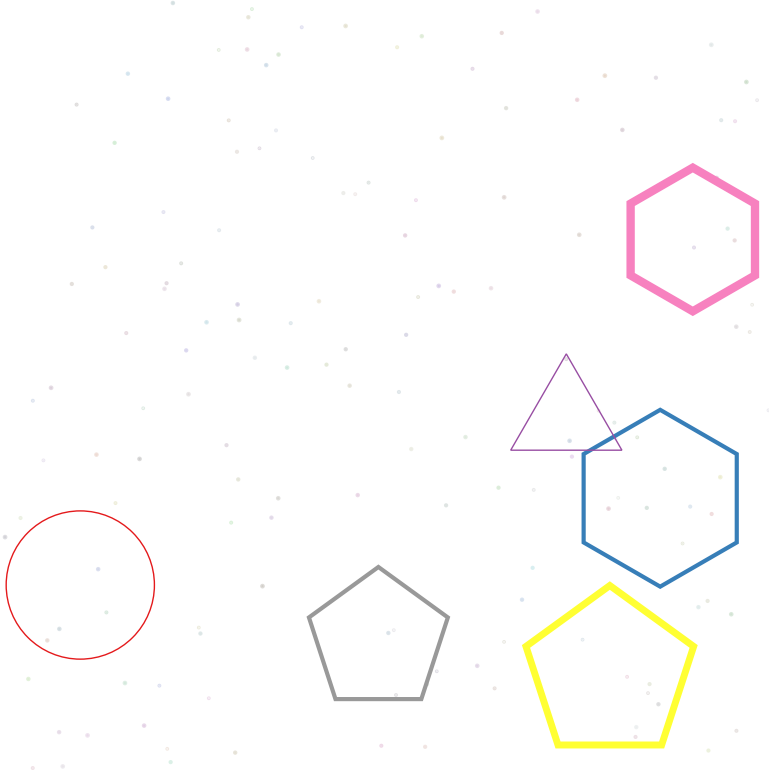[{"shape": "circle", "thickness": 0.5, "radius": 0.48, "center": [0.104, 0.24]}, {"shape": "hexagon", "thickness": 1.5, "radius": 0.57, "center": [0.857, 0.353]}, {"shape": "triangle", "thickness": 0.5, "radius": 0.42, "center": [0.735, 0.457]}, {"shape": "pentagon", "thickness": 2.5, "radius": 0.57, "center": [0.792, 0.125]}, {"shape": "hexagon", "thickness": 3, "radius": 0.47, "center": [0.9, 0.689]}, {"shape": "pentagon", "thickness": 1.5, "radius": 0.47, "center": [0.491, 0.169]}]